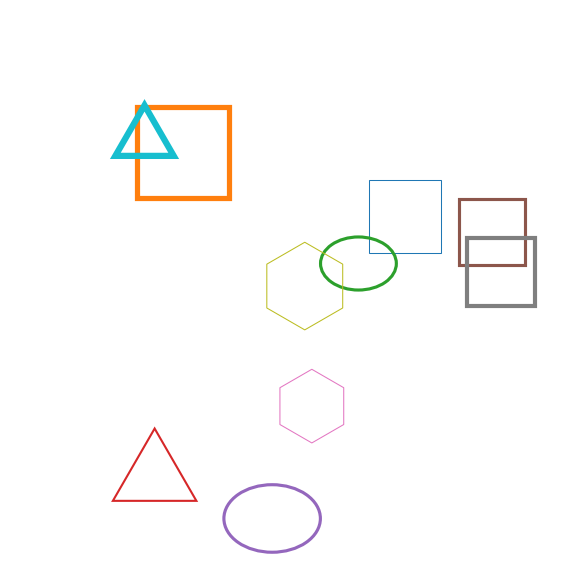[{"shape": "square", "thickness": 0.5, "radius": 0.32, "center": [0.701, 0.625]}, {"shape": "square", "thickness": 2.5, "radius": 0.4, "center": [0.317, 0.735]}, {"shape": "oval", "thickness": 1.5, "radius": 0.33, "center": [0.621, 0.543]}, {"shape": "triangle", "thickness": 1, "radius": 0.42, "center": [0.268, 0.174]}, {"shape": "oval", "thickness": 1.5, "radius": 0.42, "center": [0.471, 0.101]}, {"shape": "square", "thickness": 1.5, "radius": 0.29, "center": [0.852, 0.597]}, {"shape": "hexagon", "thickness": 0.5, "radius": 0.32, "center": [0.54, 0.296]}, {"shape": "square", "thickness": 2, "radius": 0.29, "center": [0.868, 0.528]}, {"shape": "hexagon", "thickness": 0.5, "radius": 0.38, "center": [0.528, 0.504]}, {"shape": "triangle", "thickness": 3, "radius": 0.29, "center": [0.25, 0.758]}]